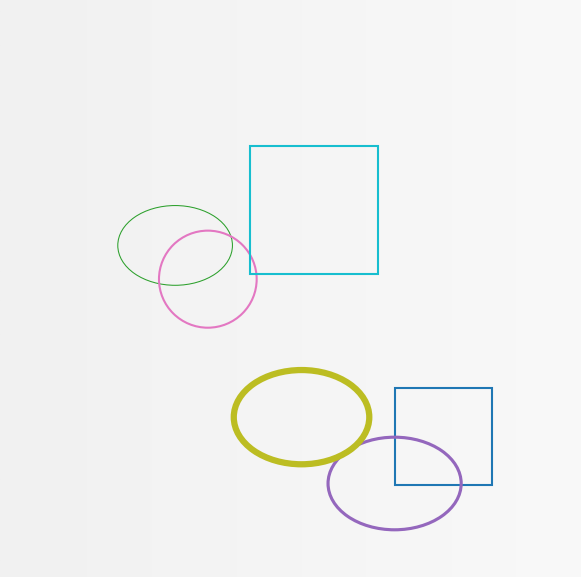[{"shape": "square", "thickness": 1, "radius": 0.42, "center": [0.764, 0.244]}, {"shape": "oval", "thickness": 0.5, "radius": 0.49, "center": [0.301, 0.574]}, {"shape": "oval", "thickness": 1.5, "radius": 0.57, "center": [0.679, 0.162]}, {"shape": "circle", "thickness": 1, "radius": 0.42, "center": [0.358, 0.516]}, {"shape": "oval", "thickness": 3, "radius": 0.58, "center": [0.519, 0.277]}, {"shape": "square", "thickness": 1, "radius": 0.55, "center": [0.54, 0.636]}]